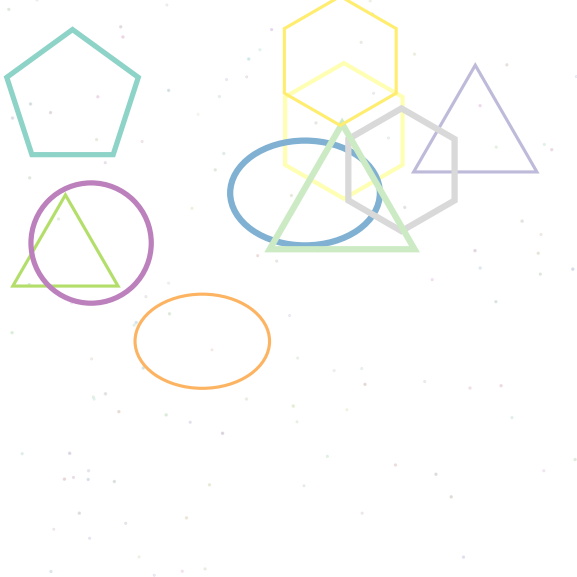[{"shape": "pentagon", "thickness": 2.5, "radius": 0.6, "center": [0.126, 0.828]}, {"shape": "hexagon", "thickness": 2, "radius": 0.59, "center": [0.595, 0.772]}, {"shape": "triangle", "thickness": 1.5, "radius": 0.62, "center": [0.823, 0.763]}, {"shape": "oval", "thickness": 3, "radius": 0.65, "center": [0.528, 0.665]}, {"shape": "oval", "thickness": 1.5, "radius": 0.58, "center": [0.35, 0.408]}, {"shape": "triangle", "thickness": 1.5, "radius": 0.53, "center": [0.113, 0.556]}, {"shape": "hexagon", "thickness": 3, "radius": 0.53, "center": [0.695, 0.705]}, {"shape": "circle", "thickness": 2.5, "radius": 0.52, "center": [0.158, 0.578]}, {"shape": "triangle", "thickness": 3, "radius": 0.72, "center": [0.592, 0.64]}, {"shape": "hexagon", "thickness": 1.5, "radius": 0.56, "center": [0.589, 0.894]}]